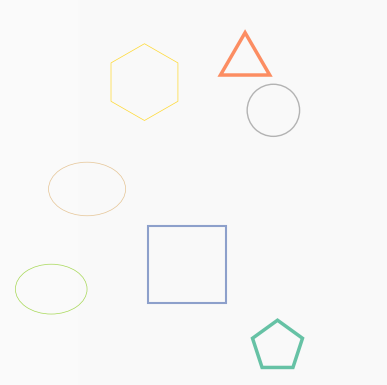[{"shape": "pentagon", "thickness": 2.5, "radius": 0.34, "center": [0.716, 0.1]}, {"shape": "triangle", "thickness": 2.5, "radius": 0.37, "center": [0.632, 0.842]}, {"shape": "square", "thickness": 1.5, "radius": 0.5, "center": [0.482, 0.313]}, {"shape": "oval", "thickness": 0.5, "radius": 0.46, "center": [0.132, 0.249]}, {"shape": "hexagon", "thickness": 0.5, "radius": 0.5, "center": [0.373, 0.787]}, {"shape": "oval", "thickness": 0.5, "radius": 0.5, "center": [0.225, 0.509]}, {"shape": "circle", "thickness": 1, "radius": 0.34, "center": [0.705, 0.713]}]